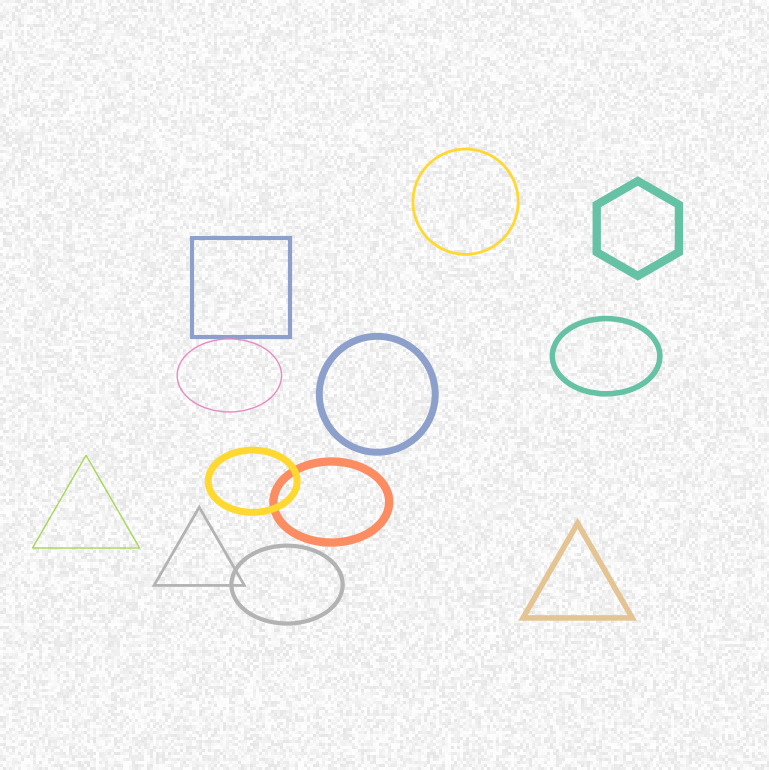[{"shape": "oval", "thickness": 2, "radius": 0.35, "center": [0.787, 0.537]}, {"shape": "hexagon", "thickness": 3, "radius": 0.31, "center": [0.828, 0.703]}, {"shape": "oval", "thickness": 3, "radius": 0.38, "center": [0.43, 0.348]}, {"shape": "square", "thickness": 1.5, "radius": 0.32, "center": [0.313, 0.626]}, {"shape": "circle", "thickness": 2.5, "radius": 0.38, "center": [0.49, 0.488]}, {"shape": "oval", "thickness": 0.5, "radius": 0.34, "center": [0.298, 0.512]}, {"shape": "triangle", "thickness": 0.5, "radius": 0.4, "center": [0.112, 0.328]}, {"shape": "circle", "thickness": 1, "radius": 0.34, "center": [0.605, 0.738]}, {"shape": "oval", "thickness": 2.5, "radius": 0.29, "center": [0.328, 0.375]}, {"shape": "triangle", "thickness": 2, "radius": 0.41, "center": [0.75, 0.238]}, {"shape": "triangle", "thickness": 1, "radius": 0.34, "center": [0.259, 0.274]}, {"shape": "oval", "thickness": 1.5, "radius": 0.36, "center": [0.373, 0.241]}]